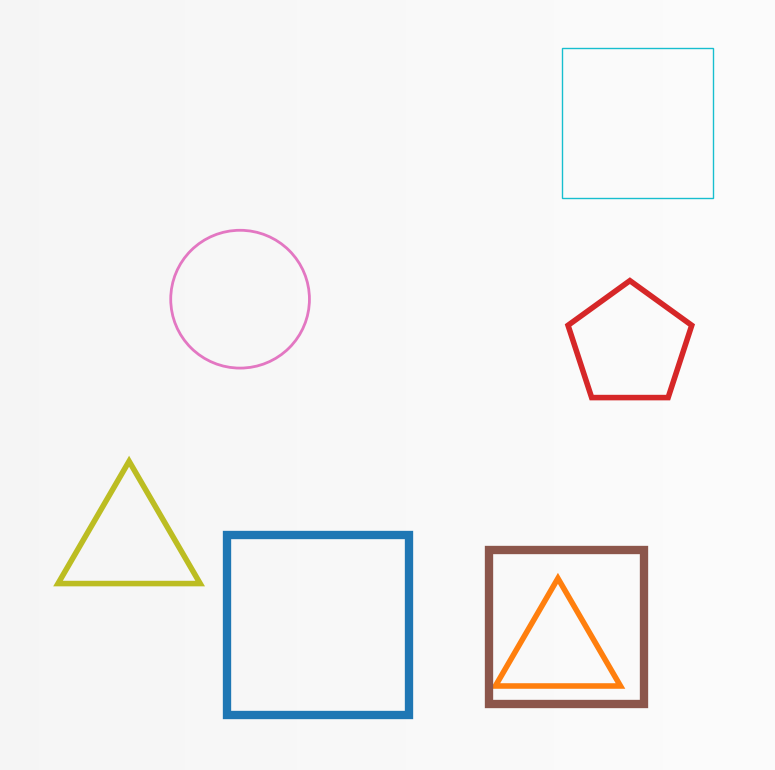[{"shape": "square", "thickness": 3, "radius": 0.59, "center": [0.41, 0.188]}, {"shape": "triangle", "thickness": 2, "radius": 0.47, "center": [0.72, 0.156]}, {"shape": "pentagon", "thickness": 2, "radius": 0.42, "center": [0.813, 0.552]}, {"shape": "square", "thickness": 3, "radius": 0.5, "center": [0.731, 0.186]}, {"shape": "circle", "thickness": 1, "radius": 0.45, "center": [0.31, 0.611]}, {"shape": "triangle", "thickness": 2, "radius": 0.53, "center": [0.167, 0.295]}, {"shape": "square", "thickness": 0.5, "radius": 0.49, "center": [0.822, 0.84]}]